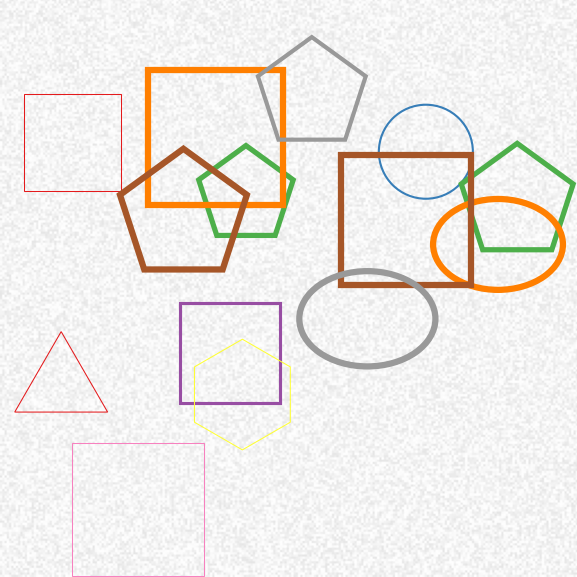[{"shape": "square", "thickness": 0.5, "radius": 0.42, "center": [0.125, 0.752]}, {"shape": "triangle", "thickness": 0.5, "radius": 0.46, "center": [0.106, 0.332]}, {"shape": "circle", "thickness": 1, "radius": 0.41, "center": [0.737, 0.736]}, {"shape": "pentagon", "thickness": 2.5, "radius": 0.51, "center": [0.896, 0.649]}, {"shape": "pentagon", "thickness": 2.5, "radius": 0.43, "center": [0.426, 0.661]}, {"shape": "square", "thickness": 1.5, "radius": 0.43, "center": [0.399, 0.387]}, {"shape": "square", "thickness": 3, "radius": 0.58, "center": [0.374, 0.761]}, {"shape": "oval", "thickness": 3, "radius": 0.56, "center": [0.862, 0.576]}, {"shape": "hexagon", "thickness": 0.5, "radius": 0.48, "center": [0.42, 0.316]}, {"shape": "square", "thickness": 3, "radius": 0.56, "center": [0.703, 0.619]}, {"shape": "pentagon", "thickness": 3, "radius": 0.58, "center": [0.318, 0.626]}, {"shape": "square", "thickness": 0.5, "radius": 0.57, "center": [0.239, 0.117]}, {"shape": "pentagon", "thickness": 2, "radius": 0.49, "center": [0.54, 0.837]}, {"shape": "oval", "thickness": 3, "radius": 0.59, "center": [0.636, 0.447]}]